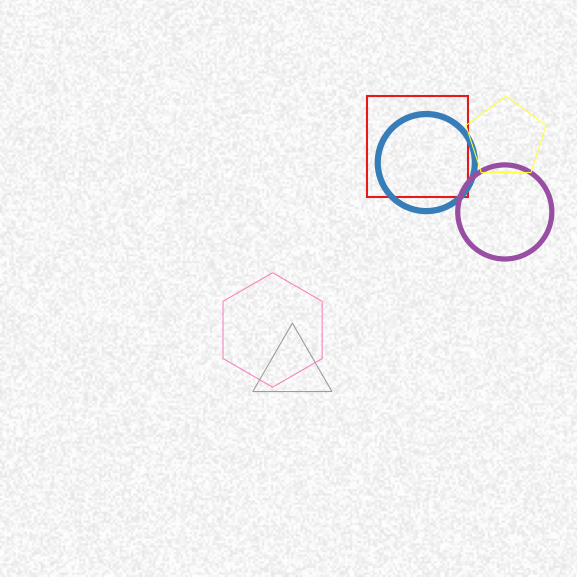[{"shape": "square", "thickness": 1, "radius": 0.44, "center": [0.723, 0.745]}, {"shape": "circle", "thickness": 3, "radius": 0.42, "center": [0.738, 0.718]}, {"shape": "circle", "thickness": 2.5, "radius": 0.41, "center": [0.874, 0.632]}, {"shape": "pentagon", "thickness": 0.5, "radius": 0.37, "center": [0.876, 0.759]}, {"shape": "hexagon", "thickness": 0.5, "radius": 0.5, "center": [0.472, 0.428]}, {"shape": "triangle", "thickness": 0.5, "radius": 0.4, "center": [0.506, 0.361]}]